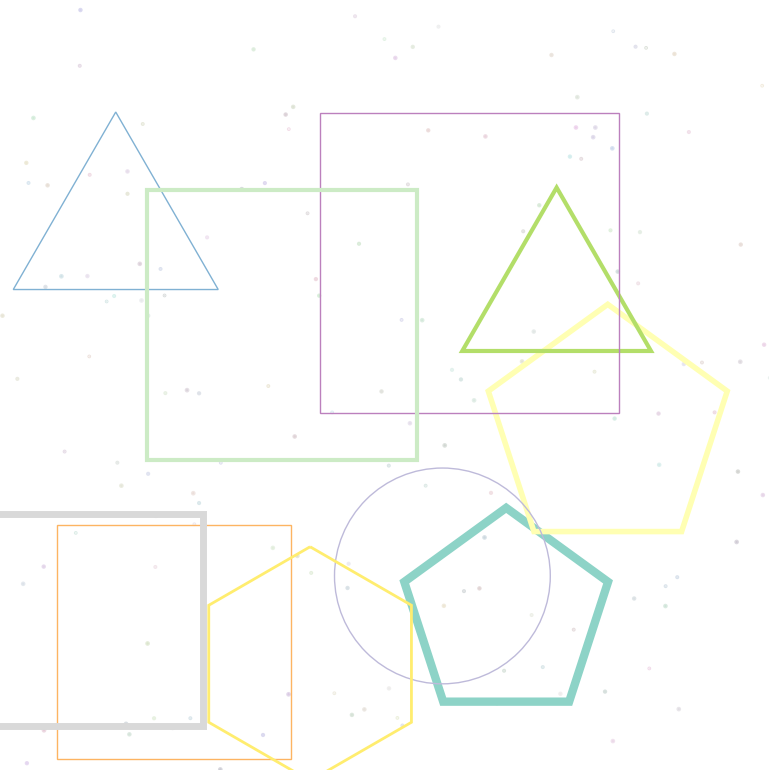[{"shape": "pentagon", "thickness": 3, "radius": 0.7, "center": [0.657, 0.201]}, {"shape": "pentagon", "thickness": 2, "radius": 0.82, "center": [0.789, 0.442]}, {"shape": "circle", "thickness": 0.5, "radius": 0.7, "center": [0.575, 0.252]}, {"shape": "triangle", "thickness": 0.5, "radius": 0.77, "center": [0.15, 0.701]}, {"shape": "square", "thickness": 0.5, "radius": 0.76, "center": [0.226, 0.167]}, {"shape": "triangle", "thickness": 1.5, "radius": 0.71, "center": [0.723, 0.615]}, {"shape": "square", "thickness": 2.5, "radius": 0.69, "center": [0.126, 0.195]}, {"shape": "square", "thickness": 0.5, "radius": 0.97, "center": [0.61, 0.659]}, {"shape": "square", "thickness": 1.5, "radius": 0.88, "center": [0.366, 0.578]}, {"shape": "hexagon", "thickness": 1, "radius": 0.76, "center": [0.403, 0.138]}]